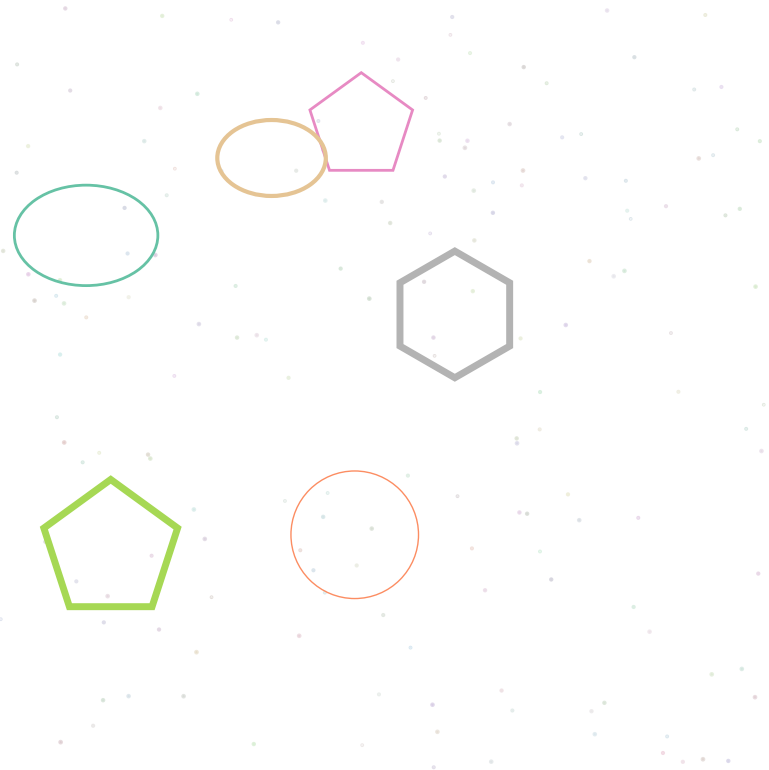[{"shape": "oval", "thickness": 1, "radius": 0.47, "center": [0.112, 0.694]}, {"shape": "circle", "thickness": 0.5, "radius": 0.41, "center": [0.461, 0.306]}, {"shape": "pentagon", "thickness": 1, "radius": 0.35, "center": [0.469, 0.836]}, {"shape": "pentagon", "thickness": 2.5, "radius": 0.46, "center": [0.144, 0.286]}, {"shape": "oval", "thickness": 1.5, "radius": 0.35, "center": [0.353, 0.795]}, {"shape": "hexagon", "thickness": 2.5, "radius": 0.41, "center": [0.591, 0.592]}]